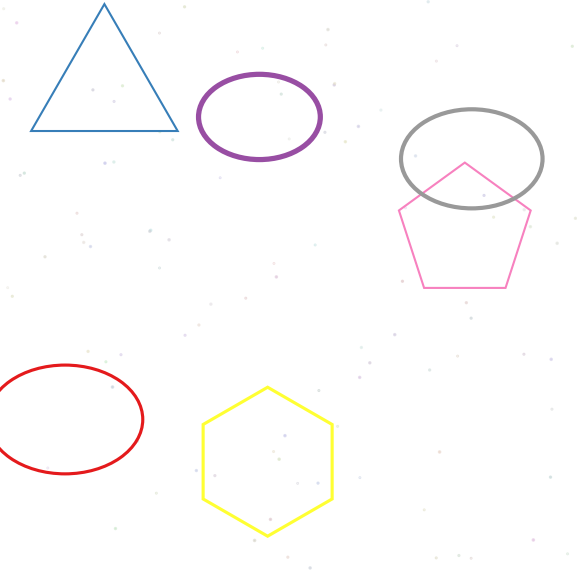[{"shape": "oval", "thickness": 1.5, "radius": 0.67, "center": [0.113, 0.273]}, {"shape": "triangle", "thickness": 1, "radius": 0.73, "center": [0.181, 0.846]}, {"shape": "oval", "thickness": 2.5, "radius": 0.53, "center": [0.449, 0.797]}, {"shape": "hexagon", "thickness": 1.5, "radius": 0.64, "center": [0.463, 0.2]}, {"shape": "pentagon", "thickness": 1, "radius": 0.6, "center": [0.805, 0.598]}, {"shape": "oval", "thickness": 2, "radius": 0.61, "center": [0.817, 0.724]}]